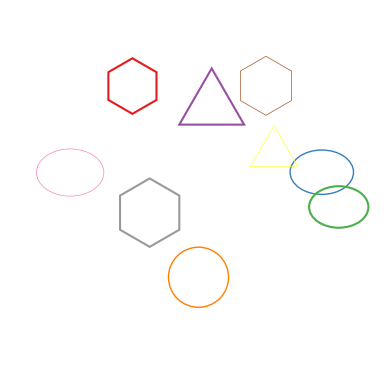[{"shape": "hexagon", "thickness": 1.5, "radius": 0.36, "center": [0.344, 0.776]}, {"shape": "oval", "thickness": 1, "radius": 0.41, "center": [0.836, 0.553]}, {"shape": "oval", "thickness": 1.5, "radius": 0.39, "center": [0.88, 0.462]}, {"shape": "triangle", "thickness": 1.5, "radius": 0.49, "center": [0.55, 0.725]}, {"shape": "circle", "thickness": 1, "radius": 0.39, "center": [0.516, 0.28]}, {"shape": "triangle", "thickness": 0.5, "radius": 0.36, "center": [0.712, 0.603]}, {"shape": "hexagon", "thickness": 0.5, "radius": 0.38, "center": [0.691, 0.777]}, {"shape": "oval", "thickness": 0.5, "radius": 0.44, "center": [0.182, 0.552]}, {"shape": "hexagon", "thickness": 1.5, "radius": 0.44, "center": [0.389, 0.448]}]